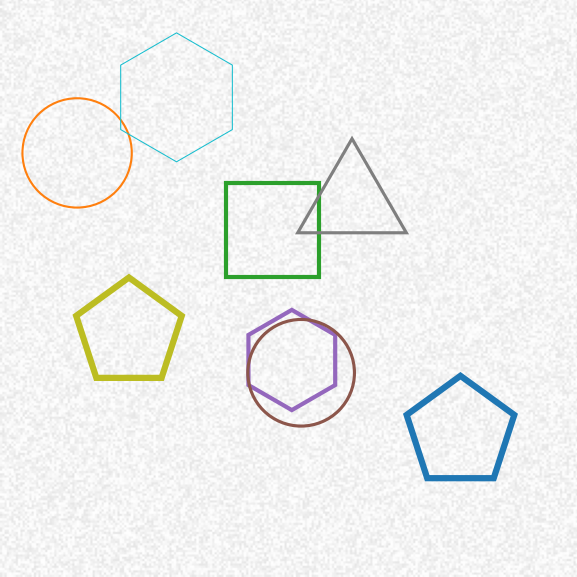[{"shape": "pentagon", "thickness": 3, "radius": 0.49, "center": [0.797, 0.25]}, {"shape": "circle", "thickness": 1, "radius": 0.47, "center": [0.134, 0.734]}, {"shape": "square", "thickness": 2, "radius": 0.4, "center": [0.472, 0.601]}, {"shape": "hexagon", "thickness": 2, "radius": 0.43, "center": [0.505, 0.376]}, {"shape": "circle", "thickness": 1.5, "radius": 0.46, "center": [0.521, 0.354]}, {"shape": "triangle", "thickness": 1.5, "radius": 0.54, "center": [0.61, 0.65]}, {"shape": "pentagon", "thickness": 3, "radius": 0.48, "center": [0.223, 0.423]}, {"shape": "hexagon", "thickness": 0.5, "radius": 0.56, "center": [0.306, 0.831]}]